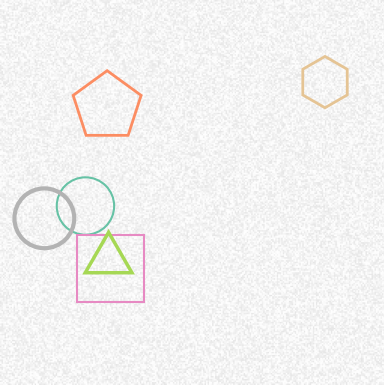[{"shape": "circle", "thickness": 1.5, "radius": 0.37, "center": [0.222, 0.465]}, {"shape": "pentagon", "thickness": 2, "radius": 0.46, "center": [0.278, 0.724]}, {"shape": "square", "thickness": 1.5, "radius": 0.44, "center": [0.288, 0.302]}, {"shape": "triangle", "thickness": 2.5, "radius": 0.35, "center": [0.282, 0.327]}, {"shape": "hexagon", "thickness": 2, "radius": 0.33, "center": [0.844, 0.787]}, {"shape": "circle", "thickness": 3, "radius": 0.39, "center": [0.115, 0.433]}]